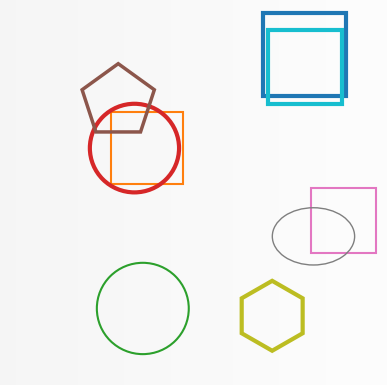[{"shape": "square", "thickness": 3, "radius": 0.53, "center": [0.786, 0.858]}, {"shape": "square", "thickness": 1.5, "radius": 0.46, "center": [0.38, 0.616]}, {"shape": "circle", "thickness": 1.5, "radius": 0.59, "center": [0.369, 0.199]}, {"shape": "circle", "thickness": 3, "radius": 0.58, "center": [0.347, 0.615]}, {"shape": "pentagon", "thickness": 2.5, "radius": 0.49, "center": [0.305, 0.737]}, {"shape": "square", "thickness": 1.5, "radius": 0.42, "center": [0.886, 0.426]}, {"shape": "oval", "thickness": 1, "radius": 0.53, "center": [0.809, 0.386]}, {"shape": "hexagon", "thickness": 3, "radius": 0.45, "center": [0.702, 0.18]}, {"shape": "square", "thickness": 3, "radius": 0.48, "center": [0.787, 0.826]}]